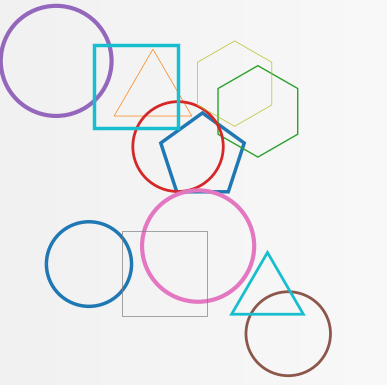[{"shape": "circle", "thickness": 2.5, "radius": 0.55, "center": [0.23, 0.314]}, {"shape": "pentagon", "thickness": 2.5, "radius": 0.57, "center": [0.523, 0.593]}, {"shape": "triangle", "thickness": 0.5, "radius": 0.58, "center": [0.395, 0.756]}, {"shape": "hexagon", "thickness": 1, "radius": 0.59, "center": [0.665, 0.711]}, {"shape": "circle", "thickness": 2, "radius": 0.58, "center": [0.459, 0.619]}, {"shape": "circle", "thickness": 3, "radius": 0.71, "center": [0.145, 0.842]}, {"shape": "circle", "thickness": 2, "radius": 0.55, "center": [0.744, 0.133]}, {"shape": "circle", "thickness": 3, "radius": 0.72, "center": [0.511, 0.361]}, {"shape": "square", "thickness": 0.5, "radius": 0.55, "center": [0.424, 0.29]}, {"shape": "hexagon", "thickness": 0.5, "radius": 0.55, "center": [0.606, 0.783]}, {"shape": "square", "thickness": 2.5, "radius": 0.54, "center": [0.351, 0.775]}, {"shape": "triangle", "thickness": 2, "radius": 0.53, "center": [0.69, 0.237]}]